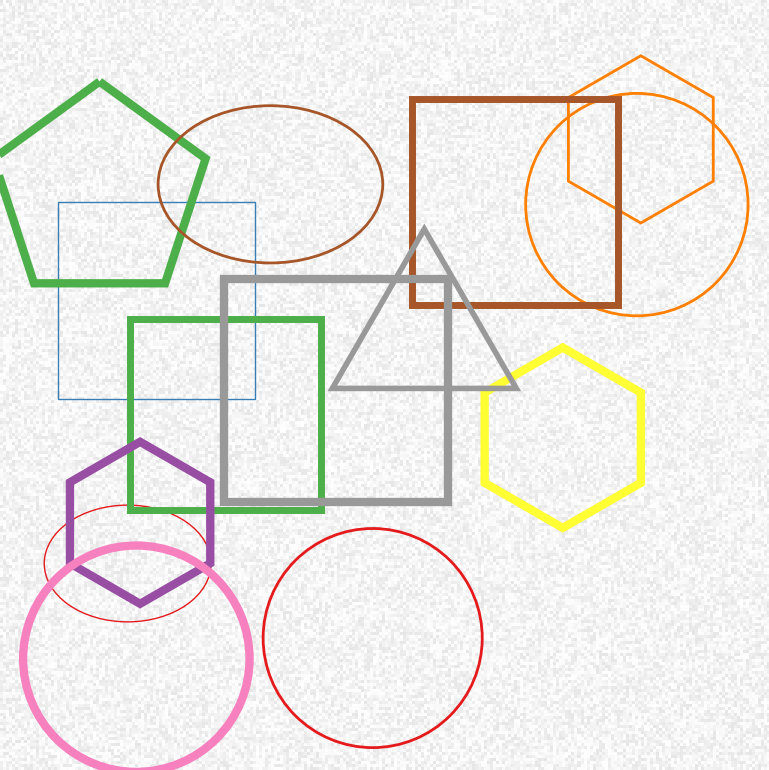[{"shape": "oval", "thickness": 0.5, "radius": 0.54, "center": [0.166, 0.268]}, {"shape": "circle", "thickness": 1, "radius": 0.71, "center": [0.484, 0.171]}, {"shape": "square", "thickness": 0.5, "radius": 0.64, "center": [0.203, 0.61]}, {"shape": "pentagon", "thickness": 3, "radius": 0.72, "center": [0.129, 0.749]}, {"shape": "square", "thickness": 2.5, "radius": 0.62, "center": [0.293, 0.461]}, {"shape": "hexagon", "thickness": 3, "radius": 0.53, "center": [0.182, 0.321]}, {"shape": "circle", "thickness": 1, "radius": 0.72, "center": [0.827, 0.734]}, {"shape": "hexagon", "thickness": 1, "radius": 0.54, "center": [0.832, 0.819]}, {"shape": "hexagon", "thickness": 3, "radius": 0.59, "center": [0.731, 0.432]}, {"shape": "square", "thickness": 2.5, "radius": 0.67, "center": [0.669, 0.738]}, {"shape": "oval", "thickness": 1, "radius": 0.73, "center": [0.351, 0.761]}, {"shape": "circle", "thickness": 3, "radius": 0.74, "center": [0.177, 0.145]}, {"shape": "square", "thickness": 3, "radius": 0.73, "center": [0.436, 0.493]}, {"shape": "triangle", "thickness": 2, "radius": 0.69, "center": [0.551, 0.565]}]